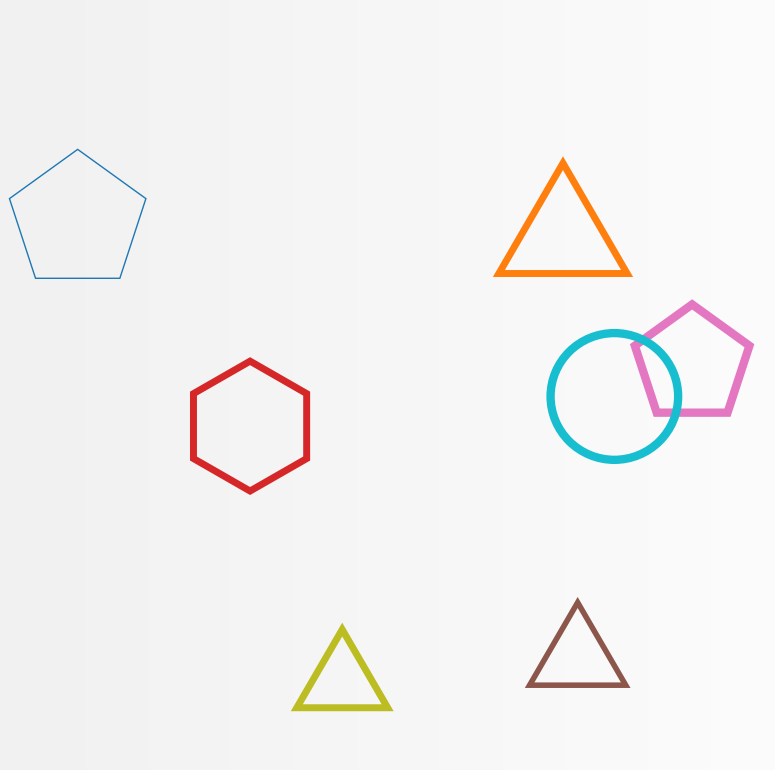[{"shape": "pentagon", "thickness": 0.5, "radius": 0.46, "center": [0.1, 0.713]}, {"shape": "triangle", "thickness": 2.5, "radius": 0.48, "center": [0.726, 0.693]}, {"shape": "hexagon", "thickness": 2.5, "radius": 0.42, "center": [0.323, 0.447]}, {"shape": "triangle", "thickness": 2, "radius": 0.36, "center": [0.745, 0.146]}, {"shape": "pentagon", "thickness": 3, "radius": 0.39, "center": [0.893, 0.527]}, {"shape": "triangle", "thickness": 2.5, "radius": 0.34, "center": [0.442, 0.115]}, {"shape": "circle", "thickness": 3, "radius": 0.41, "center": [0.793, 0.485]}]